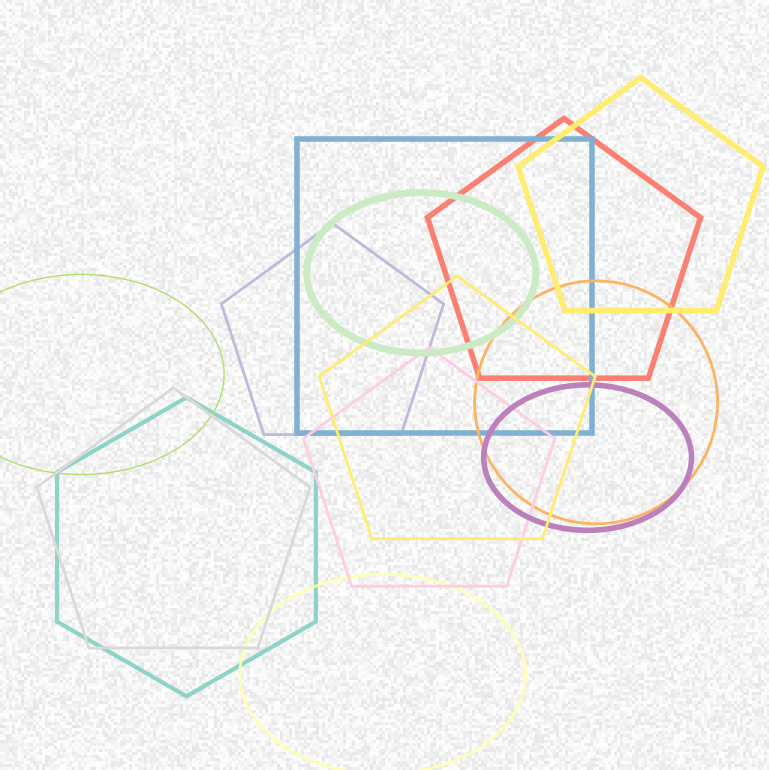[{"shape": "hexagon", "thickness": 1.5, "radius": 0.97, "center": [0.242, 0.29]}, {"shape": "oval", "thickness": 1, "radius": 0.93, "center": [0.497, 0.124]}, {"shape": "pentagon", "thickness": 1, "radius": 0.76, "center": [0.432, 0.558]}, {"shape": "pentagon", "thickness": 2, "radius": 0.93, "center": [0.732, 0.66]}, {"shape": "square", "thickness": 2, "radius": 0.96, "center": [0.577, 0.628]}, {"shape": "circle", "thickness": 1, "radius": 0.79, "center": [0.774, 0.477]}, {"shape": "oval", "thickness": 0.5, "radius": 0.93, "center": [0.105, 0.514]}, {"shape": "pentagon", "thickness": 1, "radius": 0.86, "center": [0.557, 0.378]}, {"shape": "pentagon", "thickness": 1, "radius": 0.93, "center": [0.225, 0.31]}, {"shape": "oval", "thickness": 2, "radius": 0.67, "center": [0.763, 0.406]}, {"shape": "oval", "thickness": 2.5, "radius": 0.74, "center": [0.547, 0.646]}, {"shape": "pentagon", "thickness": 2, "radius": 0.84, "center": [0.832, 0.732]}, {"shape": "pentagon", "thickness": 1, "radius": 0.94, "center": [0.594, 0.453]}]